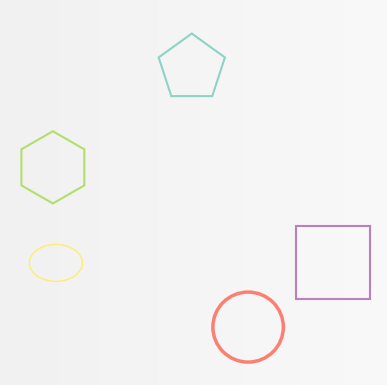[{"shape": "pentagon", "thickness": 1.5, "radius": 0.45, "center": [0.495, 0.823]}, {"shape": "circle", "thickness": 2.5, "radius": 0.45, "center": [0.64, 0.15]}, {"shape": "hexagon", "thickness": 1.5, "radius": 0.47, "center": [0.136, 0.565]}, {"shape": "square", "thickness": 1.5, "radius": 0.48, "center": [0.86, 0.318]}, {"shape": "oval", "thickness": 1, "radius": 0.34, "center": [0.144, 0.317]}]